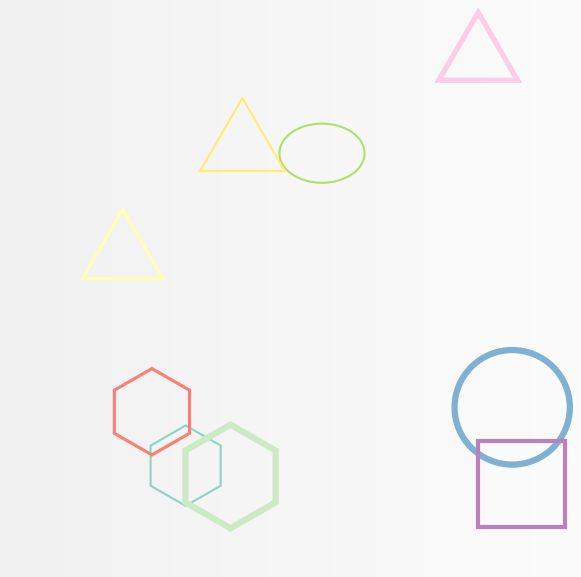[{"shape": "hexagon", "thickness": 1, "radius": 0.35, "center": [0.319, 0.193]}, {"shape": "triangle", "thickness": 1.5, "radius": 0.4, "center": [0.211, 0.557]}, {"shape": "hexagon", "thickness": 1.5, "radius": 0.37, "center": [0.261, 0.286]}, {"shape": "circle", "thickness": 3, "radius": 0.5, "center": [0.881, 0.294]}, {"shape": "oval", "thickness": 1, "radius": 0.37, "center": [0.554, 0.734]}, {"shape": "triangle", "thickness": 2.5, "radius": 0.39, "center": [0.823, 0.899]}, {"shape": "square", "thickness": 2, "radius": 0.37, "center": [0.897, 0.161]}, {"shape": "hexagon", "thickness": 3, "radius": 0.45, "center": [0.397, 0.174]}, {"shape": "triangle", "thickness": 1, "radius": 0.42, "center": [0.417, 0.745]}]